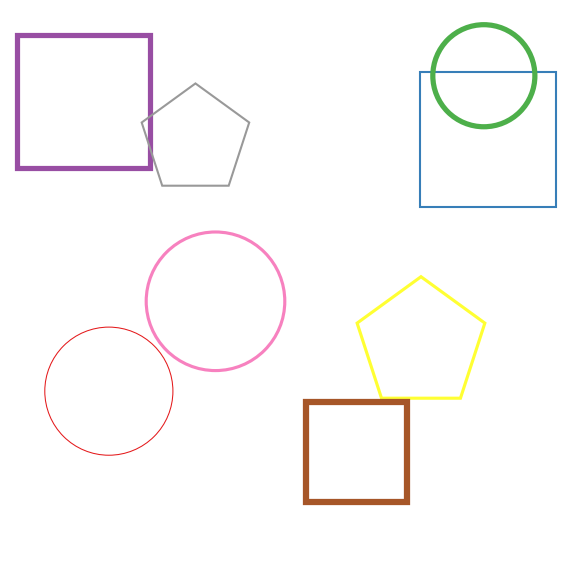[{"shape": "circle", "thickness": 0.5, "radius": 0.55, "center": [0.188, 0.322]}, {"shape": "square", "thickness": 1, "radius": 0.59, "center": [0.845, 0.757]}, {"shape": "circle", "thickness": 2.5, "radius": 0.44, "center": [0.838, 0.868]}, {"shape": "square", "thickness": 2.5, "radius": 0.58, "center": [0.145, 0.824]}, {"shape": "pentagon", "thickness": 1.5, "radius": 0.58, "center": [0.729, 0.404]}, {"shape": "square", "thickness": 3, "radius": 0.44, "center": [0.618, 0.216]}, {"shape": "circle", "thickness": 1.5, "radius": 0.6, "center": [0.373, 0.477]}, {"shape": "pentagon", "thickness": 1, "radius": 0.49, "center": [0.338, 0.757]}]